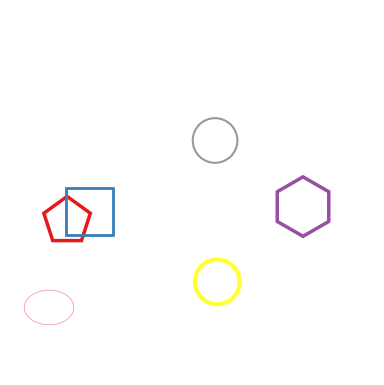[{"shape": "pentagon", "thickness": 2.5, "radius": 0.32, "center": [0.174, 0.426]}, {"shape": "square", "thickness": 2, "radius": 0.31, "center": [0.233, 0.452]}, {"shape": "hexagon", "thickness": 2.5, "radius": 0.39, "center": [0.787, 0.463]}, {"shape": "circle", "thickness": 3, "radius": 0.29, "center": [0.564, 0.268]}, {"shape": "oval", "thickness": 0.5, "radius": 0.32, "center": [0.128, 0.201]}, {"shape": "circle", "thickness": 1.5, "radius": 0.29, "center": [0.559, 0.635]}]